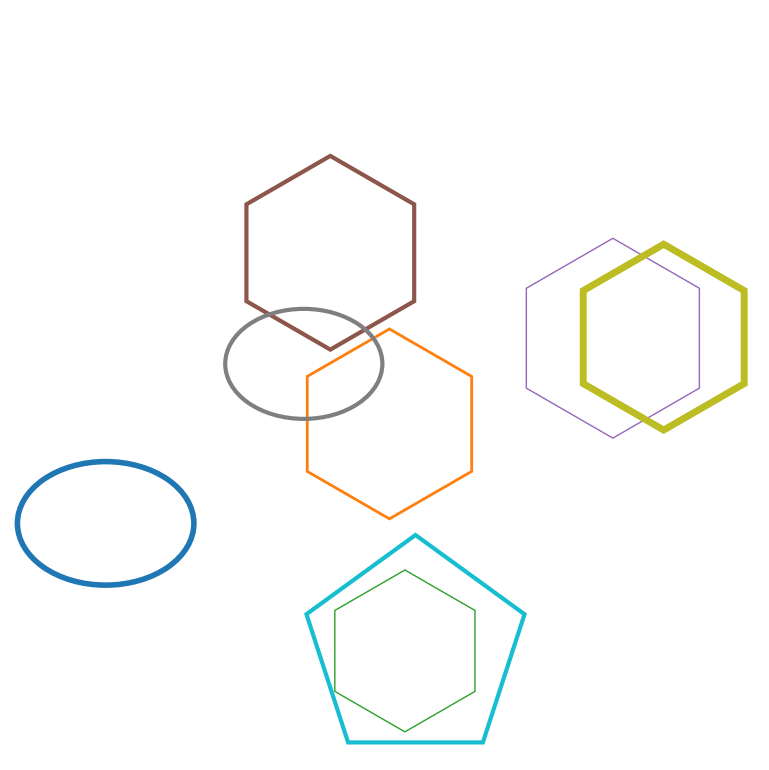[{"shape": "oval", "thickness": 2, "radius": 0.57, "center": [0.137, 0.32]}, {"shape": "hexagon", "thickness": 1, "radius": 0.62, "center": [0.506, 0.449]}, {"shape": "hexagon", "thickness": 0.5, "radius": 0.53, "center": [0.526, 0.155]}, {"shape": "hexagon", "thickness": 0.5, "radius": 0.65, "center": [0.796, 0.561]}, {"shape": "hexagon", "thickness": 1.5, "radius": 0.63, "center": [0.429, 0.672]}, {"shape": "oval", "thickness": 1.5, "radius": 0.51, "center": [0.395, 0.527]}, {"shape": "hexagon", "thickness": 2.5, "radius": 0.6, "center": [0.862, 0.562]}, {"shape": "pentagon", "thickness": 1.5, "radius": 0.74, "center": [0.54, 0.156]}]